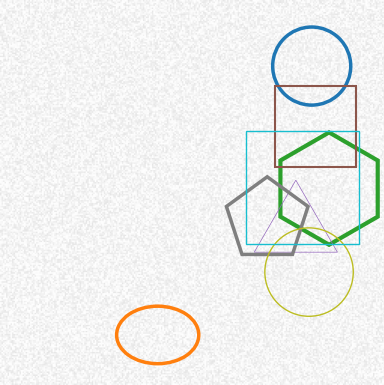[{"shape": "circle", "thickness": 2.5, "radius": 0.51, "center": [0.81, 0.828]}, {"shape": "oval", "thickness": 2.5, "radius": 0.53, "center": [0.41, 0.13]}, {"shape": "hexagon", "thickness": 3, "radius": 0.73, "center": [0.855, 0.51]}, {"shape": "triangle", "thickness": 0.5, "radius": 0.62, "center": [0.768, 0.407]}, {"shape": "square", "thickness": 1.5, "radius": 0.53, "center": [0.819, 0.672]}, {"shape": "pentagon", "thickness": 2.5, "radius": 0.56, "center": [0.694, 0.429]}, {"shape": "circle", "thickness": 1, "radius": 0.57, "center": [0.803, 0.293]}, {"shape": "square", "thickness": 1, "radius": 0.74, "center": [0.785, 0.512]}]